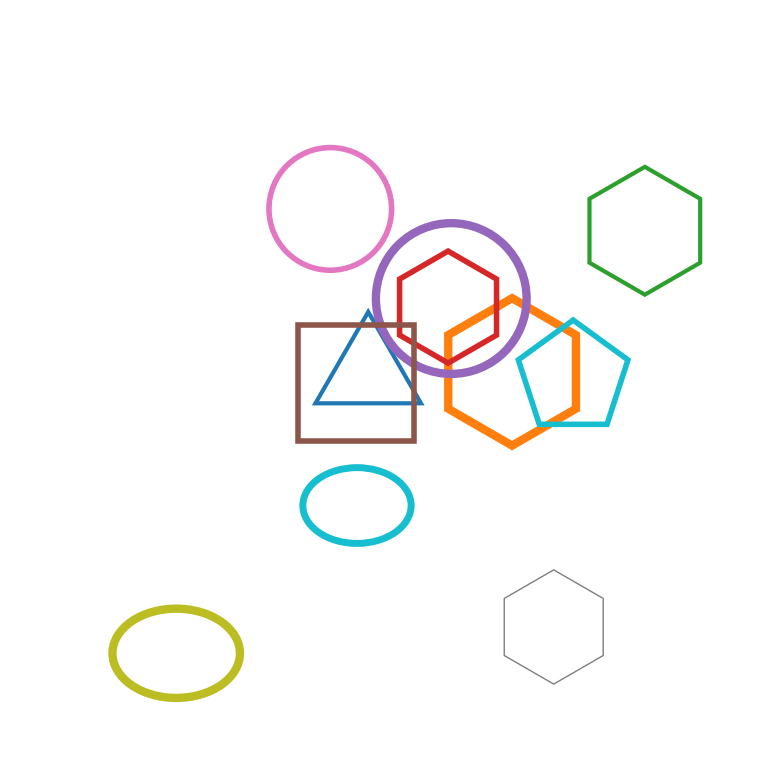[{"shape": "triangle", "thickness": 1.5, "radius": 0.4, "center": [0.478, 0.516]}, {"shape": "hexagon", "thickness": 3, "radius": 0.48, "center": [0.665, 0.517]}, {"shape": "hexagon", "thickness": 1.5, "radius": 0.42, "center": [0.837, 0.7]}, {"shape": "hexagon", "thickness": 2, "radius": 0.36, "center": [0.582, 0.601]}, {"shape": "circle", "thickness": 3, "radius": 0.49, "center": [0.586, 0.612]}, {"shape": "square", "thickness": 2, "radius": 0.38, "center": [0.463, 0.502]}, {"shape": "circle", "thickness": 2, "radius": 0.4, "center": [0.429, 0.729]}, {"shape": "hexagon", "thickness": 0.5, "radius": 0.37, "center": [0.719, 0.186]}, {"shape": "oval", "thickness": 3, "radius": 0.41, "center": [0.229, 0.152]}, {"shape": "pentagon", "thickness": 2, "radius": 0.37, "center": [0.744, 0.509]}, {"shape": "oval", "thickness": 2.5, "radius": 0.35, "center": [0.464, 0.343]}]